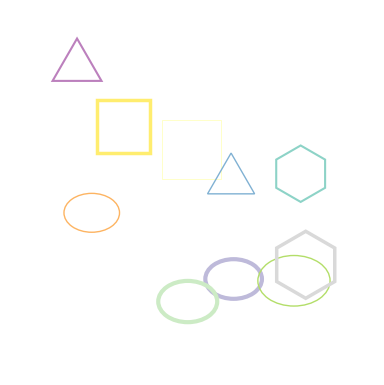[{"shape": "hexagon", "thickness": 1.5, "radius": 0.37, "center": [0.781, 0.549]}, {"shape": "square", "thickness": 0.5, "radius": 0.38, "center": [0.497, 0.611]}, {"shape": "oval", "thickness": 3, "radius": 0.37, "center": [0.607, 0.275]}, {"shape": "triangle", "thickness": 1, "radius": 0.35, "center": [0.6, 0.532]}, {"shape": "oval", "thickness": 1, "radius": 0.36, "center": [0.238, 0.447]}, {"shape": "oval", "thickness": 1, "radius": 0.47, "center": [0.764, 0.271]}, {"shape": "hexagon", "thickness": 2.5, "radius": 0.44, "center": [0.794, 0.312]}, {"shape": "triangle", "thickness": 1.5, "radius": 0.37, "center": [0.2, 0.827]}, {"shape": "oval", "thickness": 3, "radius": 0.38, "center": [0.488, 0.217]}, {"shape": "square", "thickness": 2.5, "radius": 0.34, "center": [0.322, 0.672]}]